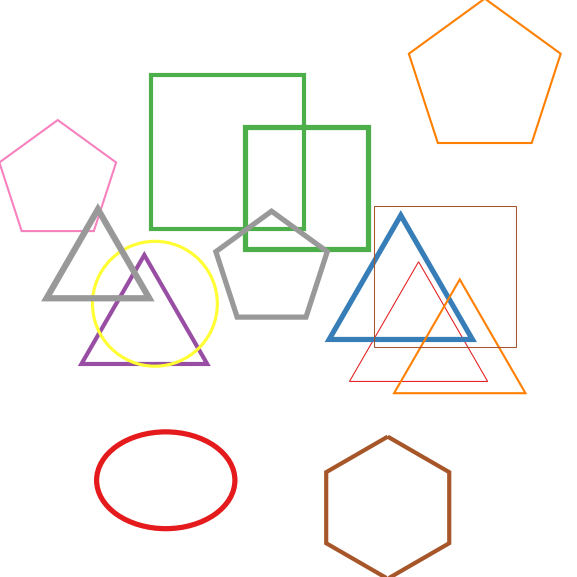[{"shape": "oval", "thickness": 2.5, "radius": 0.6, "center": [0.287, 0.168]}, {"shape": "triangle", "thickness": 0.5, "radius": 0.69, "center": [0.725, 0.408]}, {"shape": "triangle", "thickness": 2.5, "radius": 0.72, "center": [0.694, 0.483]}, {"shape": "square", "thickness": 2.5, "radius": 0.53, "center": [0.531, 0.674]}, {"shape": "square", "thickness": 2, "radius": 0.66, "center": [0.394, 0.736]}, {"shape": "triangle", "thickness": 2, "radius": 0.63, "center": [0.25, 0.432]}, {"shape": "pentagon", "thickness": 1, "radius": 0.69, "center": [0.839, 0.863]}, {"shape": "triangle", "thickness": 1, "radius": 0.66, "center": [0.796, 0.384]}, {"shape": "circle", "thickness": 1.5, "radius": 0.54, "center": [0.268, 0.473]}, {"shape": "square", "thickness": 0.5, "radius": 0.61, "center": [0.771, 0.52]}, {"shape": "hexagon", "thickness": 2, "radius": 0.62, "center": [0.671, 0.12]}, {"shape": "pentagon", "thickness": 1, "radius": 0.53, "center": [0.1, 0.685]}, {"shape": "pentagon", "thickness": 2.5, "radius": 0.51, "center": [0.47, 0.532]}, {"shape": "triangle", "thickness": 3, "radius": 0.51, "center": [0.17, 0.534]}]